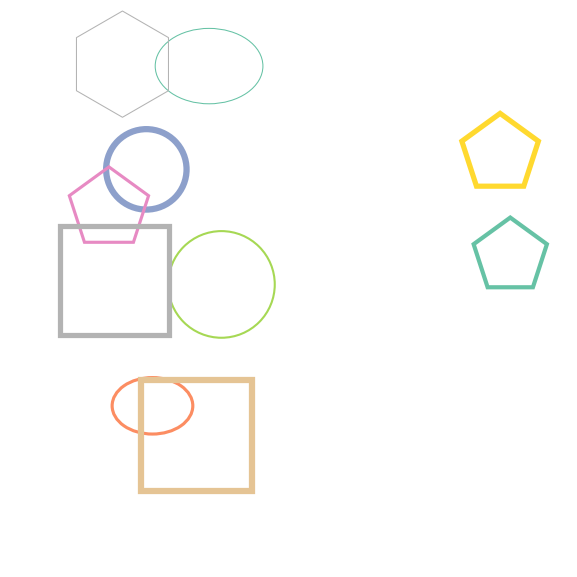[{"shape": "oval", "thickness": 0.5, "radius": 0.47, "center": [0.362, 0.885]}, {"shape": "pentagon", "thickness": 2, "radius": 0.33, "center": [0.884, 0.556]}, {"shape": "oval", "thickness": 1.5, "radius": 0.35, "center": [0.264, 0.296]}, {"shape": "circle", "thickness": 3, "radius": 0.35, "center": [0.253, 0.706]}, {"shape": "pentagon", "thickness": 1.5, "radius": 0.36, "center": [0.189, 0.638]}, {"shape": "circle", "thickness": 1, "radius": 0.46, "center": [0.383, 0.507]}, {"shape": "pentagon", "thickness": 2.5, "radius": 0.35, "center": [0.866, 0.733]}, {"shape": "square", "thickness": 3, "radius": 0.48, "center": [0.34, 0.245]}, {"shape": "hexagon", "thickness": 0.5, "radius": 0.46, "center": [0.212, 0.888]}, {"shape": "square", "thickness": 2.5, "radius": 0.47, "center": [0.199, 0.513]}]